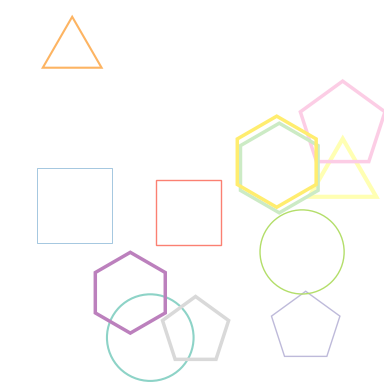[{"shape": "circle", "thickness": 1.5, "radius": 0.56, "center": [0.39, 0.123]}, {"shape": "triangle", "thickness": 3, "radius": 0.5, "center": [0.89, 0.539]}, {"shape": "pentagon", "thickness": 1, "radius": 0.47, "center": [0.794, 0.15]}, {"shape": "square", "thickness": 1, "radius": 0.42, "center": [0.489, 0.448]}, {"shape": "square", "thickness": 0.5, "radius": 0.49, "center": [0.193, 0.466]}, {"shape": "triangle", "thickness": 1.5, "radius": 0.44, "center": [0.187, 0.868]}, {"shape": "circle", "thickness": 1, "radius": 0.55, "center": [0.785, 0.346]}, {"shape": "pentagon", "thickness": 2.5, "radius": 0.58, "center": [0.89, 0.674]}, {"shape": "pentagon", "thickness": 2.5, "radius": 0.45, "center": [0.508, 0.14]}, {"shape": "hexagon", "thickness": 2.5, "radius": 0.52, "center": [0.338, 0.24]}, {"shape": "hexagon", "thickness": 2.5, "radius": 0.58, "center": [0.725, 0.564]}, {"shape": "hexagon", "thickness": 2.5, "radius": 0.59, "center": [0.719, 0.58]}]